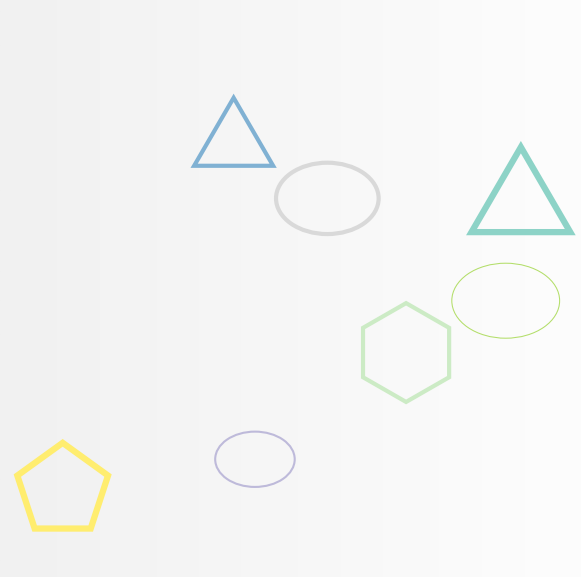[{"shape": "triangle", "thickness": 3, "radius": 0.49, "center": [0.896, 0.646]}, {"shape": "oval", "thickness": 1, "radius": 0.34, "center": [0.439, 0.204]}, {"shape": "triangle", "thickness": 2, "radius": 0.39, "center": [0.402, 0.751]}, {"shape": "oval", "thickness": 0.5, "radius": 0.46, "center": [0.87, 0.478]}, {"shape": "oval", "thickness": 2, "radius": 0.44, "center": [0.563, 0.656]}, {"shape": "hexagon", "thickness": 2, "radius": 0.43, "center": [0.699, 0.389]}, {"shape": "pentagon", "thickness": 3, "radius": 0.41, "center": [0.108, 0.15]}]